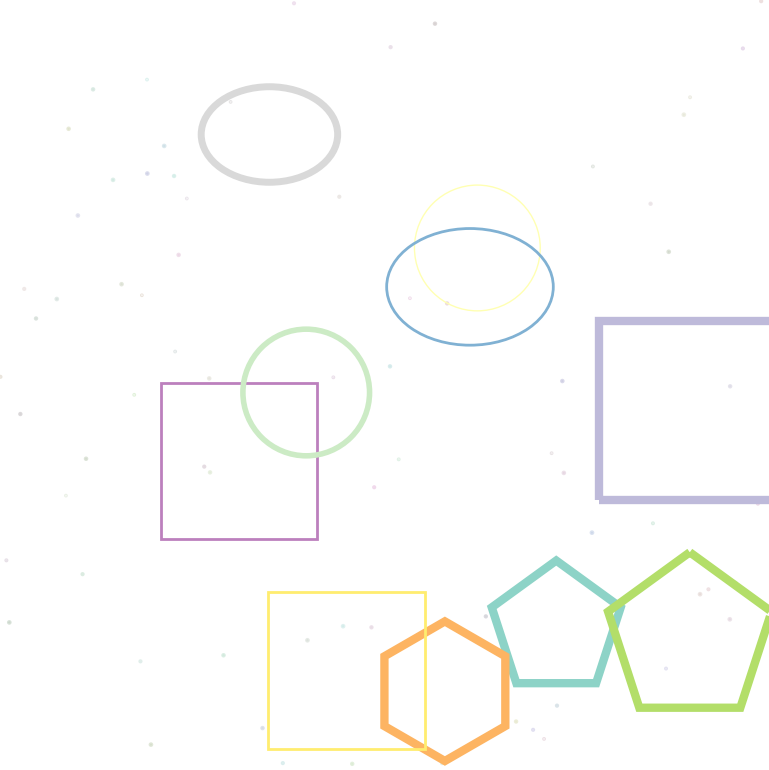[{"shape": "pentagon", "thickness": 3, "radius": 0.44, "center": [0.722, 0.184]}, {"shape": "circle", "thickness": 0.5, "radius": 0.41, "center": [0.62, 0.678]}, {"shape": "square", "thickness": 3, "radius": 0.58, "center": [0.895, 0.467]}, {"shape": "oval", "thickness": 1, "radius": 0.54, "center": [0.61, 0.627]}, {"shape": "hexagon", "thickness": 3, "radius": 0.45, "center": [0.578, 0.102]}, {"shape": "pentagon", "thickness": 3, "radius": 0.56, "center": [0.896, 0.171]}, {"shape": "oval", "thickness": 2.5, "radius": 0.44, "center": [0.35, 0.825]}, {"shape": "square", "thickness": 1, "radius": 0.51, "center": [0.31, 0.402]}, {"shape": "circle", "thickness": 2, "radius": 0.41, "center": [0.398, 0.49]}, {"shape": "square", "thickness": 1, "radius": 0.51, "center": [0.45, 0.129]}]